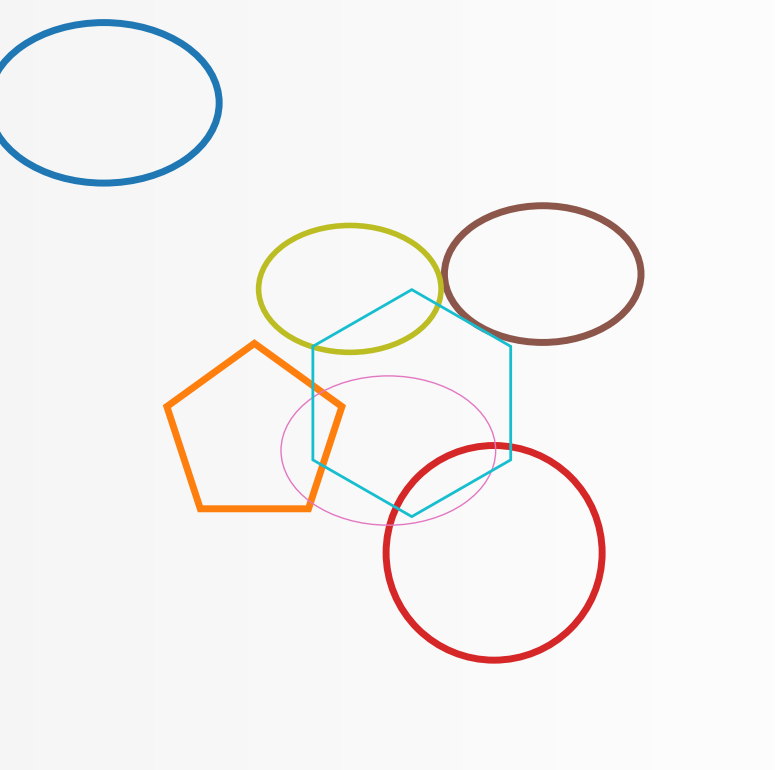[{"shape": "oval", "thickness": 2.5, "radius": 0.74, "center": [0.134, 0.866]}, {"shape": "pentagon", "thickness": 2.5, "radius": 0.59, "center": [0.328, 0.435]}, {"shape": "circle", "thickness": 2.5, "radius": 0.7, "center": [0.638, 0.282]}, {"shape": "oval", "thickness": 2.5, "radius": 0.63, "center": [0.7, 0.644]}, {"shape": "oval", "thickness": 0.5, "radius": 0.69, "center": [0.501, 0.415]}, {"shape": "oval", "thickness": 2, "radius": 0.59, "center": [0.451, 0.625]}, {"shape": "hexagon", "thickness": 1, "radius": 0.74, "center": [0.531, 0.476]}]